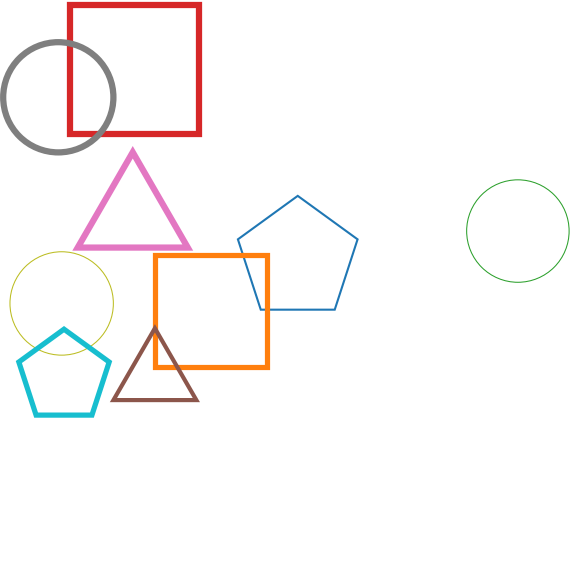[{"shape": "pentagon", "thickness": 1, "radius": 0.54, "center": [0.516, 0.551]}, {"shape": "square", "thickness": 2.5, "radius": 0.49, "center": [0.365, 0.461]}, {"shape": "circle", "thickness": 0.5, "radius": 0.44, "center": [0.897, 0.599]}, {"shape": "square", "thickness": 3, "radius": 0.56, "center": [0.232, 0.879]}, {"shape": "triangle", "thickness": 2, "radius": 0.41, "center": [0.268, 0.348]}, {"shape": "triangle", "thickness": 3, "radius": 0.55, "center": [0.23, 0.625]}, {"shape": "circle", "thickness": 3, "radius": 0.48, "center": [0.101, 0.831]}, {"shape": "circle", "thickness": 0.5, "radius": 0.45, "center": [0.107, 0.474]}, {"shape": "pentagon", "thickness": 2.5, "radius": 0.41, "center": [0.111, 0.347]}]